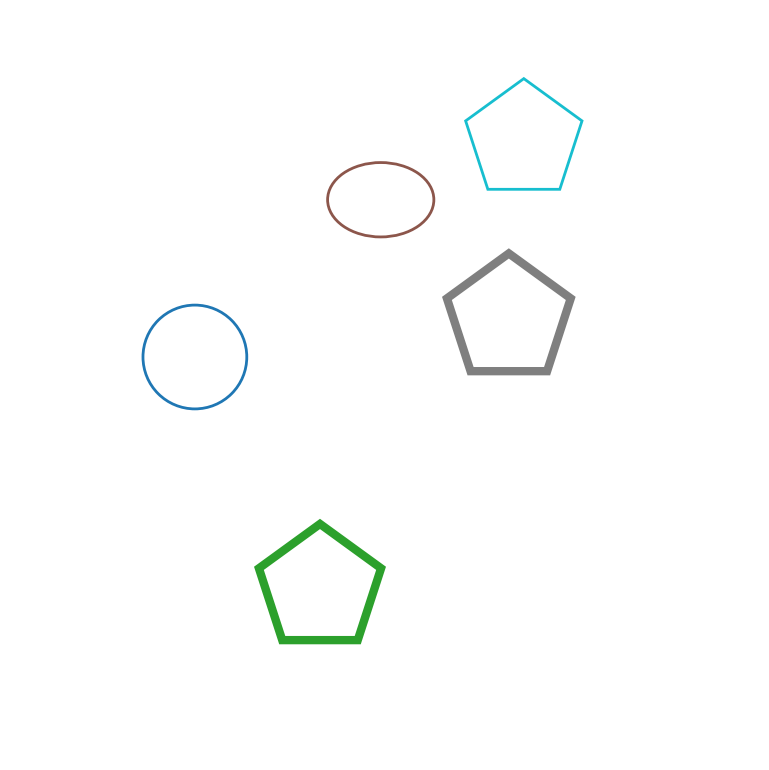[{"shape": "circle", "thickness": 1, "radius": 0.34, "center": [0.253, 0.536]}, {"shape": "pentagon", "thickness": 3, "radius": 0.42, "center": [0.416, 0.236]}, {"shape": "oval", "thickness": 1, "radius": 0.35, "center": [0.494, 0.741]}, {"shape": "pentagon", "thickness": 3, "radius": 0.42, "center": [0.661, 0.586]}, {"shape": "pentagon", "thickness": 1, "radius": 0.4, "center": [0.68, 0.818]}]